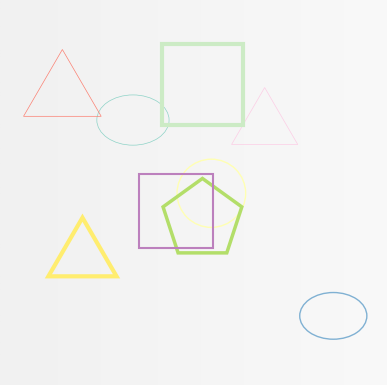[{"shape": "oval", "thickness": 0.5, "radius": 0.47, "center": [0.343, 0.688]}, {"shape": "circle", "thickness": 1, "radius": 0.44, "center": [0.545, 0.498]}, {"shape": "triangle", "thickness": 0.5, "radius": 0.58, "center": [0.161, 0.756]}, {"shape": "oval", "thickness": 1, "radius": 0.43, "center": [0.86, 0.18]}, {"shape": "pentagon", "thickness": 2.5, "radius": 0.53, "center": [0.522, 0.43]}, {"shape": "triangle", "thickness": 0.5, "radius": 0.49, "center": [0.683, 0.674]}, {"shape": "square", "thickness": 1.5, "radius": 0.48, "center": [0.454, 0.451]}, {"shape": "square", "thickness": 3, "radius": 0.52, "center": [0.522, 0.781]}, {"shape": "triangle", "thickness": 3, "radius": 0.51, "center": [0.213, 0.333]}]